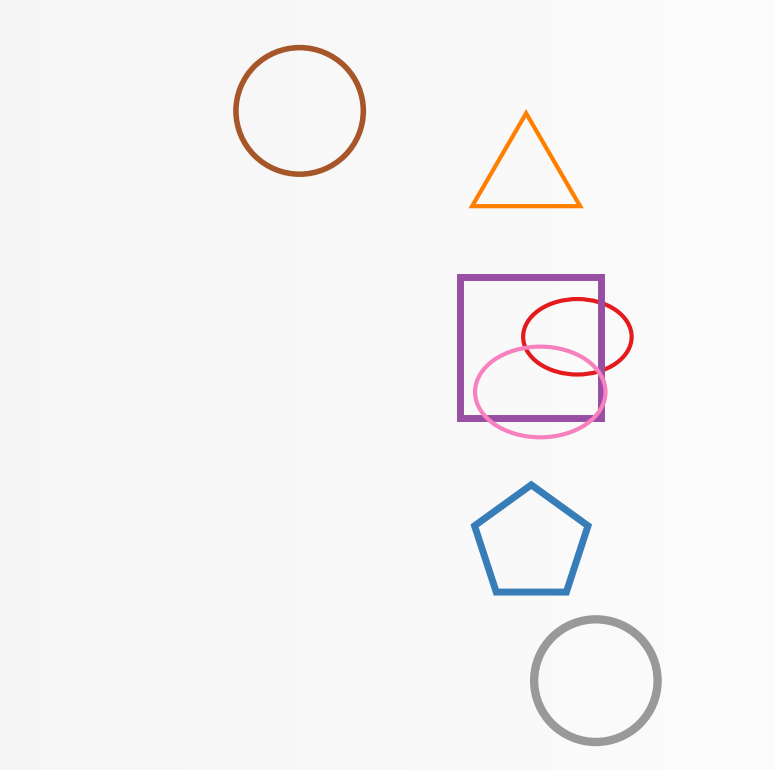[{"shape": "oval", "thickness": 1.5, "radius": 0.35, "center": [0.745, 0.563]}, {"shape": "pentagon", "thickness": 2.5, "radius": 0.38, "center": [0.686, 0.293]}, {"shape": "square", "thickness": 2.5, "radius": 0.46, "center": [0.685, 0.549]}, {"shape": "triangle", "thickness": 1.5, "radius": 0.4, "center": [0.679, 0.772]}, {"shape": "circle", "thickness": 2, "radius": 0.41, "center": [0.387, 0.856]}, {"shape": "oval", "thickness": 1.5, "radius": 0.42, "center": [0.697, 0.491]}, {"shape": "circle", "thickness": 3, "radius": 0.4, "center": [0.769, 0.116]}]